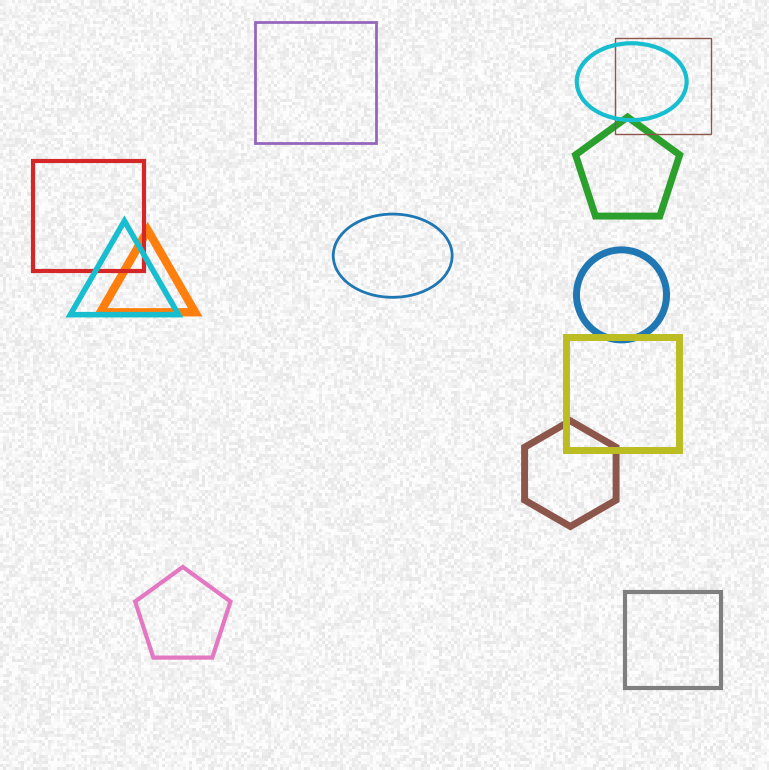[{"shape": "oval", "thickness": 1, "radius": 0.39, "center": [0.51, 0.668]}, {"shape": "circle", "thickness": 2.5, "radius": 0.29, "center": [0.807, 0.617]}, {"shape": "triangle", "thickness": 3, "radius": 0.36, "center": [0.192, 0.63]}, {"shape": "pentagon", "thickness": 2.5, "radius": 0.36, "center": [0.815, 0.777]}, {"shape": "square", "thickness": 1.5, "radius": 0.36, "center": [0.115, 0.719]}, {"shape": "square", "thickness": 1, "radius": 0.39, "center": [0.41, 0.892]}, {"shape": "hexagon", "thickness": 2.5, "radius": 0.34, "center": [0.741, 0.385]}, {"shape": "square", "thickness": 0.5, "radius": 0.31, "center": [0.861, 0.888]}, {"shape": "pentagon", "thickness": 1.5, "radius": 0.33, "center": [0.237, 0.199]}, {"shape": "square", "thickness": 1.5, "radius": 0.31, "center": [0.874, 0.169]}, {"shape": "square", "thickness": 2.5, "radius": 0.37, "center": [0.808, 0.489]}, {"shape": "triangle", "thickness": 2, "radius": 0.41, "center": [0.162, 0.632]}, {"shape": "oval", "thickness": 1.5, "radius": 0.36, "center": [0.82, 0.894]}]